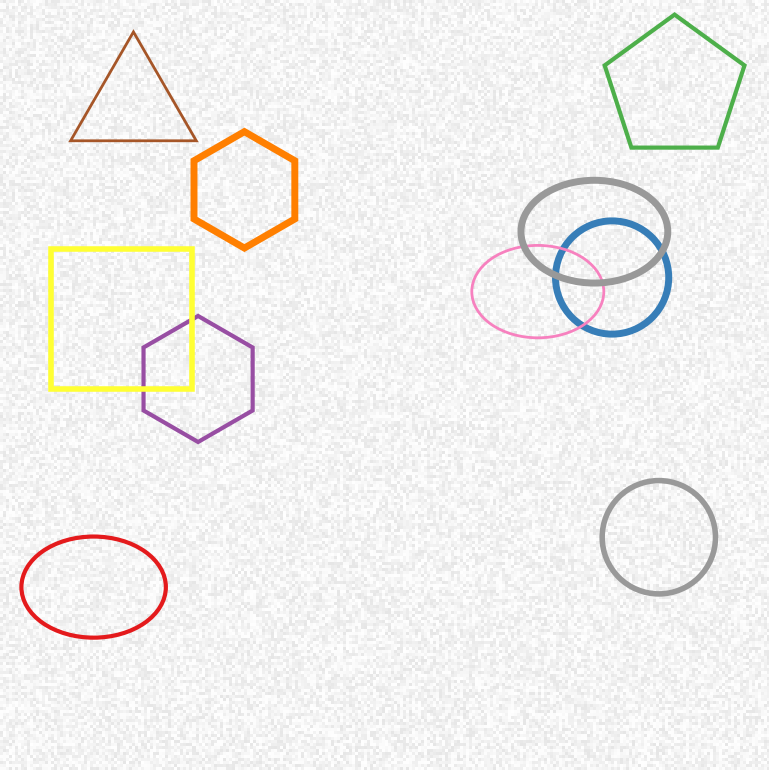[{"shape": "oval", "thickness": 1.5, "radius": 0.47, "center": [0.122, 0.238]}, {"shape": "circle", "thickness": 2.5, "radius": 0.37, "center": [0.795, 0.64]}, {"shape": "pentagon", "thickness": 1.5, "radius": 0.48, "center": [0.876, 0.886]}, {"shape": "hexagon", "thickness": 1.5, "radius": 0.41, "center": [0.257, 0.508]}, {"shape": "hexagon", "thickness": 2.5, "radius": 0.38, "center": [0.317, 0.753]}, {"shape": "square", "thickness": 2, "radius": 0.46, "center": [0.158, 0.586]}, {"shape": "triangle", "thickness": 1, "radius": 0.47, "center": [0.173, 0.864]}, {"shape": "oval", "thickness": 1, "radius": 0.43, "center": [0.698, 0.621]}, {"shape": "oval", "thickness": 2.5, "radius": 0.48, "center": [0.772, 0.699]}, {"shape": "circle", "thickness": 2, "radius": 0.37, "center": [0.856, 0.302]}]